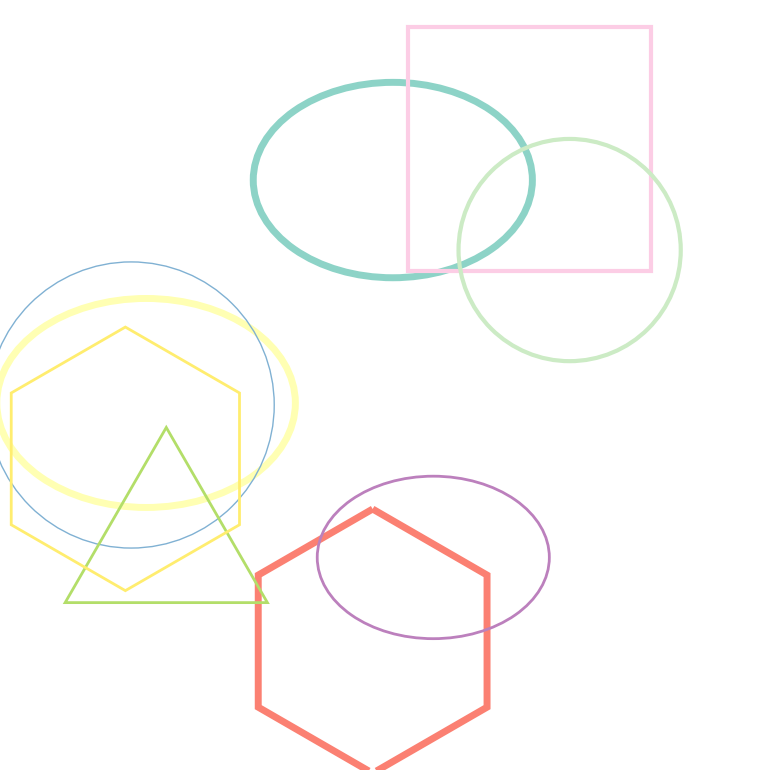[{"shape": "oval", "thickness": 2.5, "radius": 0.91, "center": [0.51, 0.766]}, {"shape": "oval", "thickness": 2.5, "radius": 0.97, "center": [0.19, 0.477]}, {"shape": "hexagon", "thickness": 2.5, "radius": 0.86, "center": [0.484, 0.167]}, {"shape": "circle", "thickness": 0.5, "radius": 0.93, "center": [0.17, 0.474]}, {"shape": "triangle", "thickness": 1, "radius": 0.76, "center": [0.216, 0.293]}, {"shape": "square", "thickness": 1.5, "radius": 0.79, "center": [0.687, 0.806]}, {"shape": "oval", "thickness": 1, "radius": 0.75, "center": [0.563, 0.276]}, {"shape": "circle", "thickness": 1.5, "radius": 0.72, "center": [0.74, 0.675]}, {"shape": "hexagon", "thickness": 1, "radius": 0.86, "center": [0.163, 0.404]}]